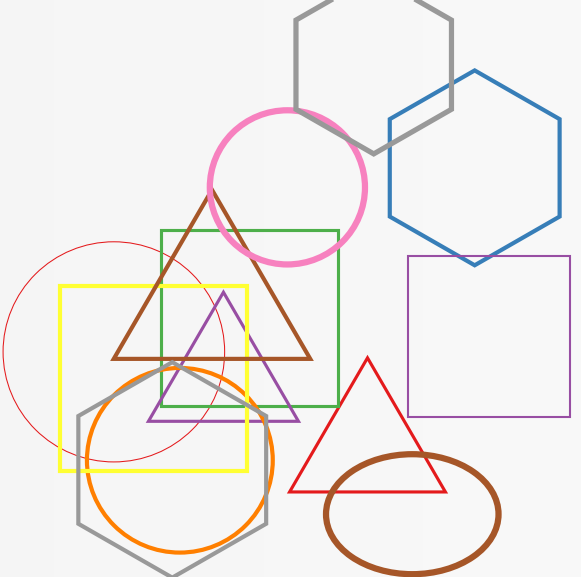[{"shape": "circle", "thickness": 0.5, "radius": 0.95, "center": [0.196, 0.39]}, {"shape": "triangle", "thickness": 1.5, "radius": 0.77, "center": [0.632, 0.225]}, {"shape": "hexagon", "thickness": 2, "radius": 0.84, "center": [0.817, 0.708]}, {"shape": "square", "thickness": 1.5, "radius": 0.76, "center": [0.429, 0.448]}, {"shape": "square", "thickness": 1, "radius": 0.7, "center": [0.841, 0.416]}, {"shape": "triangle", "thickness": 1.5, "radius": 0.75, "center": [0.384, 0.344]}, {"shape": "circle", "thickness": 2, "radius": 0.8, "center": [0.309, 0.202]}, {"shape": "square", "thickness": 2, "radius": 0.8, "center": [0.264, 0.343]}, {"shape": "oval", "thickness": 3, "radius": 0.74, "center": [0.709, 0.109]}, {"shape": "triangle", "thickness": 2, "radius": 0.98, "center": [0.365, 0.475]}, {"shape": "circle", "thickness": 3, "radius": 0.67, "center": [0.494, 0.675]}, {"shape": "hexagon", "thickness": 2, "radius": 0.93, "center": [0.296, 0.185]}, {"shape": "hexagon", "thickness": 2.5, "radius": 0.77, "center": [0.643, 0.887]}]